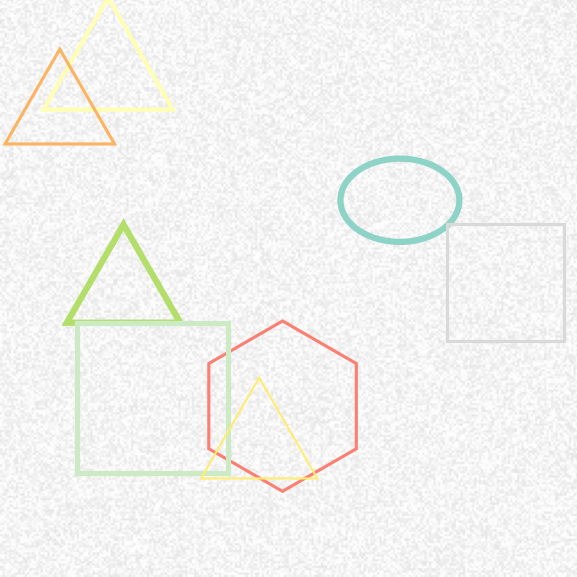[{"shape": "oval", "thickness": 3, "radius": 0.51, "center": [0.692, 0.652]}, {"shape": "triangle", "thickness": 2, "radius": 0.65, "center": [0.187, 0.874]}, {"shape": "hexagon", "thickness": 1.5, "radius": 0.74, "center": [0.489, 0.296]}, {"shape": "triangle", "thickness": 1.5, "radius": 0.55, "center": [0.104, 0.805]}, {"shape": "triangle", "thickness": 3, "radius": 0.57, "center": [0.214, 0.497]}, {"shape": "square", "thickness": 1.5, "radius": 0.51, "center": [0.876, 0.51]}, {"shape": "square", "thickness": 2.5, "radius": 0.65, "center": [0.264, 0.31]}, {"shape": "triangle", "thickness": 1, "radius": 0.58, "center": [0.449, 0.229]}]